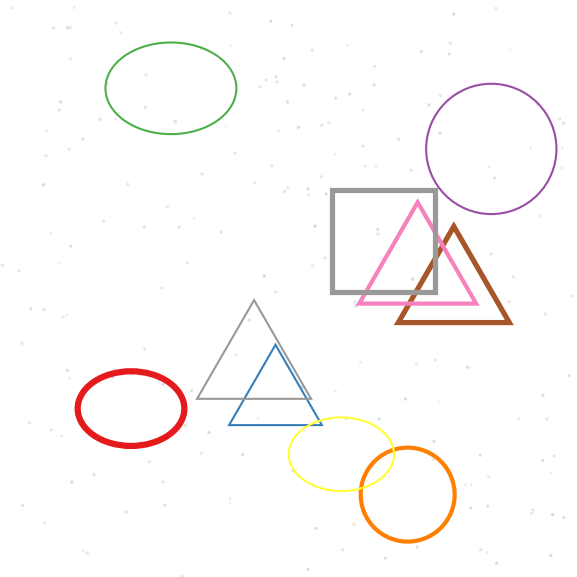[{"shape": "oval", "thickness": 3, "radius": 0.46, "center": [0.227, 0.292]}, {"shape": "triangle", "thickness": 1, "radius": 0.46, "center": [0.477, 0.309]}, {"shape": "oval", "thickness": 1, "radius": 0.57, "center": [0.296, 0.846]}, {"shape": "circle", "thickness": 1, "radius": 0.56, "center": [0.851, 0.741]}, {"shape": "circle", "thickness": 2, "radius": 0.41, "center": [0.706, 0.143]}, {"shape": "oval", "thickness": 1, "radius": 0.46, "center": [0.591, 0.213]}, {"shape": "triangle", "thickness": 2.5, "radius": 0.56, "center": [0.786, 0.496]}, {"shape": "triangle", "thickness": 2, "radius": 0.58, "center": [0.723, 0.532]}, {"shape": "triangle", "thickness": 1, "radius": 0.57, "center": [0.44, 0.366]}, {"shape": "square", "thickness": 2.5, "radius": 0.45, "center": [0.664, 0.582]}]